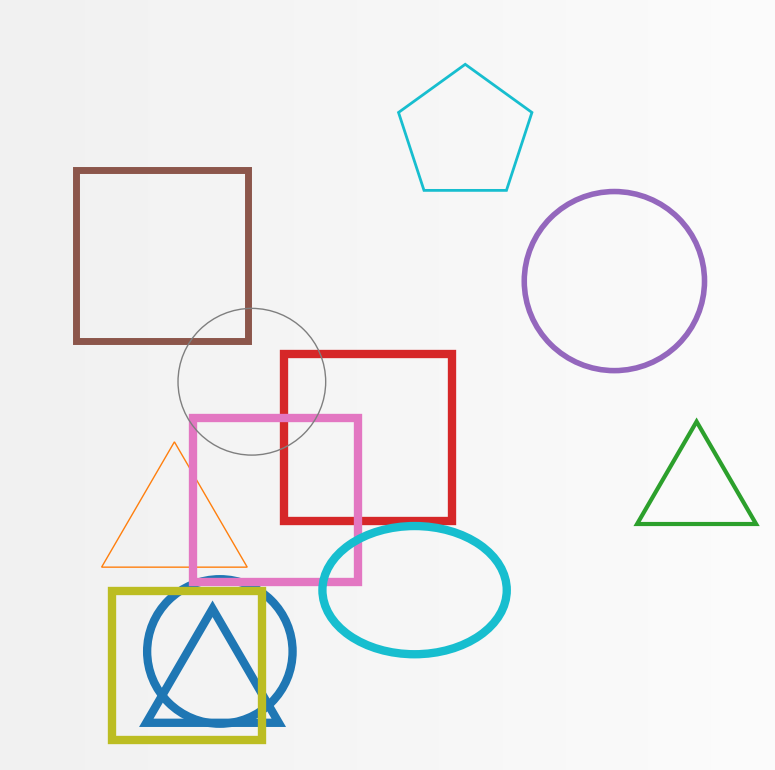[{"shape": "circle", "thickness": 3, "radius": 0.47, "center": [0.284, 0.154]}, {"shape": "triangle", "thickness": 3, "radius": 0.49, "center": [0.274, 0.111]}, {"shape": "triangle", "thickness": 0.5, "radius": 0.54, "center": [0.225, 0.318]}, {"shape": "triangle", "thickness": 1.5, "radius": 0.44, "center": [0.899, 0.364]}, {"shape": "square", "thickness": 3, "radius": 0.54, "center": [0.475, 0.432]}, {"shape": "circle", "thickness": 2, "radius": 0.58, "center": [0.793, 0.635]}, {"shape": "square", "thickness": 2.5, "radius": 0.55, "center": [0.21, 0.668]}, {"shape": "square", "thickness": 3, "radius": 0.53, "center": [0.355, 0.351]}, {"shape": "circle", "thickness": 0.5, "radius": 0.48, "center": [0.325, 0.504]}, {"shape": "square", "thickness": 3, "radius": 0.48, "center": [0.242, 0.136]}, {"shape": "pentagon", "thickness": 1, "radius": 0.45, "center": [0.6, 0.826]}, {"shape": "oval", "thickness": 3, "radius": 0.59, "center": [0.535, 0.234]}]